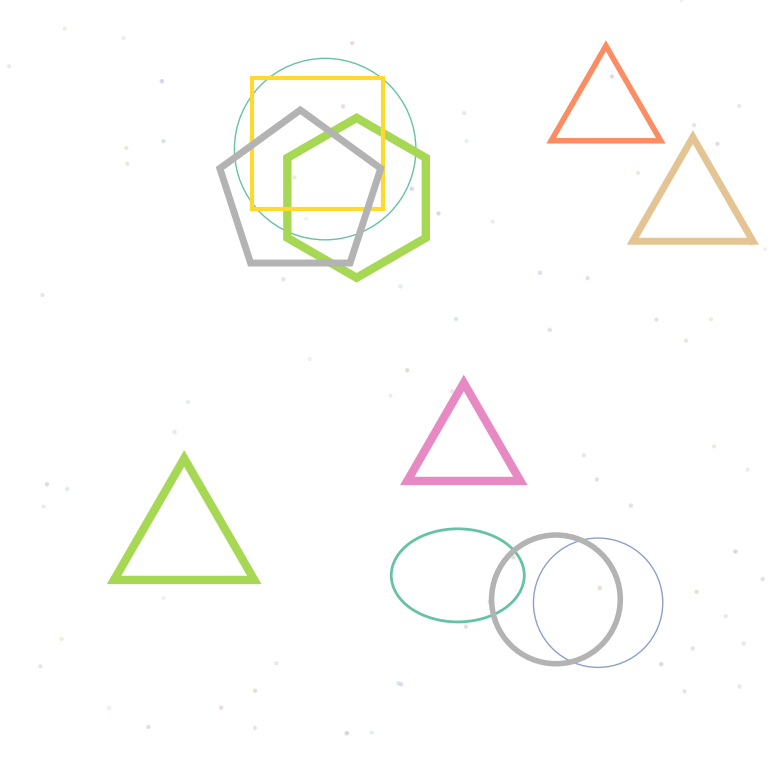[{"shape": "circle", "thickness": 0.5, "radius": 0.59, "center": [0.422, 0.806]}, {"shape": "oval", "thickness": 1, "radius": 0.43, "center": [0.594, 0.253]}, {"shape": "triangle", "thickness": 2, "radius": 0.41, "center": [0.787, 0.858]}, {"shape": "circle", "thickness": 0.5, "radius": 0.42, "center": [0.777, 0.217]}, {"shape": "triangle", "thickness": 3, "radius": 0.42, "center": [0.602, 0.418]}, {"shape": "triangle", "thickness": 3, "radius": 0.53, "center": [0.239, 0.299]}, {"shape": "hexagon", "thickness": 3, "radius": 0.52, "center": [0.463, 0.743]}, {"shape": "square", "thickness": 1.5, "radius": 0.43, "center": [0.413, 0.813]}, {"shape": "triangle", "thickness": 2.5, "radius": 0.45, "center": [0.9, 0.732]}, {"shape": "circle", "thickness": 2, "radius": 0.42, "center": [0.722, 0.222]}, {"shape": "pentagon", "thickness": 2.5, "radius": 0.55, "center": [0.39, 0.747]}]